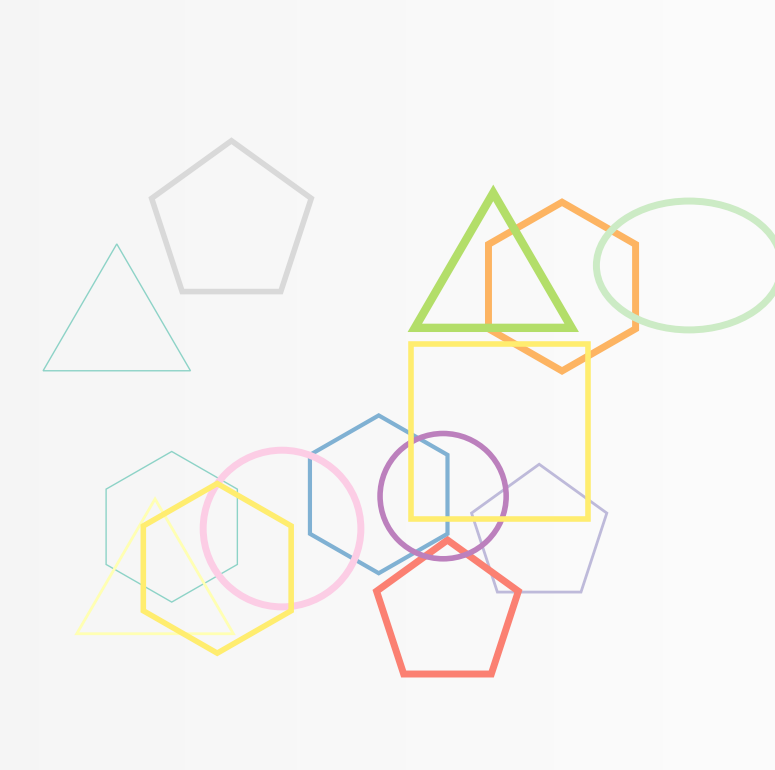[{"shape": "hexagon", "thickness": 0.5, "radius": 0.49, "center": [0.222, 0.316]}, {"shape": "triangle", "thickness": 0.5, "radius": 0.55, "center": [0.151, 0.573]}, {"shape": "triangle", "thickness": 1, "radius": 0.58, "center": [0.2, 0.235]}, {"shape": "pentagon", "thickness": 1, "radius": 0.46, "center": [0.696, 0.305]}, {"shape": "pentagon", "thickness": 2.5, "radius": 0.48, "center": [0.577, 0.202]}, {"shape": "hexagon", "thickness": 1.5, "radius": 0.51, "center": [0.489, 0.358]}, {"shape": "hexagon", "thickness": 2.5, "radius": 0.55, "center": [0.725, 0.628]}, {"shape": "triangle", "thickness": 3, "radius": 0.58, "center": [0.636, 0.633]}, {"shape": "circle", "thickness": 2.5, "radius": 0.51, "center": [0.364, 0.314]}, {"shape": "pentagon", "thickness": 2, "radius": 0.54, "center": [0.299, 0.709]}, {"shape": "circle", "thickness": 2, "radius": 0.41, "center": [0.572, 0.356]}, {"shape": "oval", "thickness": 2.5, "radius": 0.6, "center": [0.889, 0.655]}, {"shape": "hexagon", "thickness": 2, "radius": 0.55, "center": [0.28, 0.262]}, {"shape": "square", "thickness": 2, "radius": 0.57, "center": [0.645, 0.44]}]